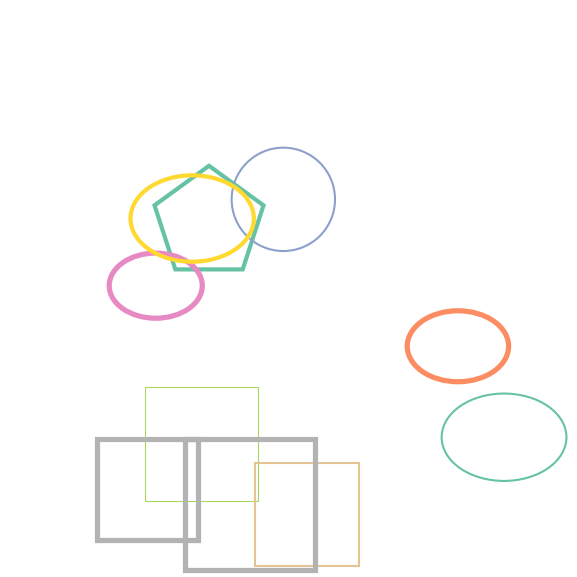[{"shape": "pentagon", "thickness": 2, "radius": 0.5, "center": [0.362, 0.613]}, {"shape": "oval", "thickness": 1, "radius": 0.54, "center": [0.873, 0.242]}, {"shape": "oval", "thickness": 2.5, "radius": 0.44, "center": [0.793, 0.4]}, {"shape": "circle", "thickness": 1, "radius": 0.45, "center": [0.491, 0.654]}, {"shape": "oval", "thickness": 2.5, "radius": 0.4, "center": [0.27, 0.504]}, {"shape": "square", "thickness": 0.5, "radius": 0.49, "center": [0.349, 0.23]}, {"shape": "oval", "thickness": 2, "radius": 0.53, "center": [0.333, 0.621]}, {"shape": "square", "thickness": 1, "radius": 0.45, "center": [0.531, 0.109]}, {"shape": "square", "thickness": 2.5, "radius": 0.57, "center": [0.433, 0.126]}, {"shape": "square", "thickness": 2.5, "radius": 0.44, "center": [0.255, 0.151]}]